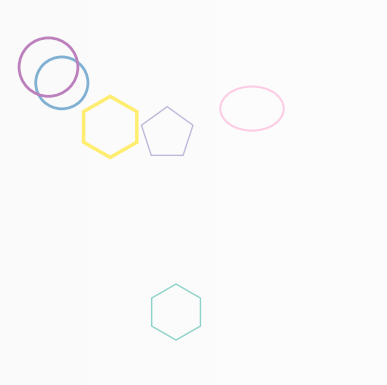[{"shape": "hexagon", "thickness": 1, "radius": 0.36, "center": [0.454, 0.189]}, {"shape": "pentagon", "thickness": 1, "radius": 0.35, "center": [0.431, 0.653]}, {"shape": "circle", "thickness": 2, "radius": 0.34, "center": [0.16, 0.785]}, {"shape": "oval", "thickness": 1.5, "radius": 0.41, "center": [0.65, 0.718]}, {"shape": "circle", "thickness": 2, "radius": 0.38, "center": [0.125, 0.826]}, {"shape": "hexagon", "thickness": 2.5, "radius": 0.4, "center": [0.284, 0.67]}]